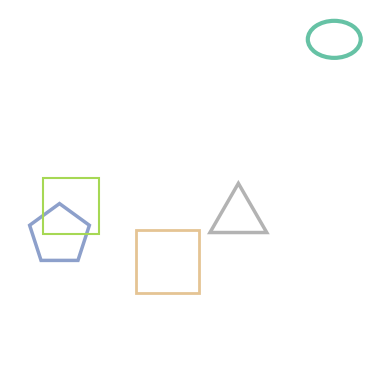[{"shape": "oval", "thickness": 3, "radius": 0.34, "center": [0.868, 0.898]}, {"shape": "pentagon", "thickness": 2.5, "radius": 0.41, "center": [0.155, 0.39]}, {"shape": "square", "thickness": 1.5, "radius": 0.36, "center": [0.184, 0.464]}, {"shape": "square", "thickness": 2, "radius": 0.41, "center": [0.436, 0.32]}, {"shape": "triangle", "thickness": 2.5, "radius": 0.43, "center": [0.619, 0.439]}]